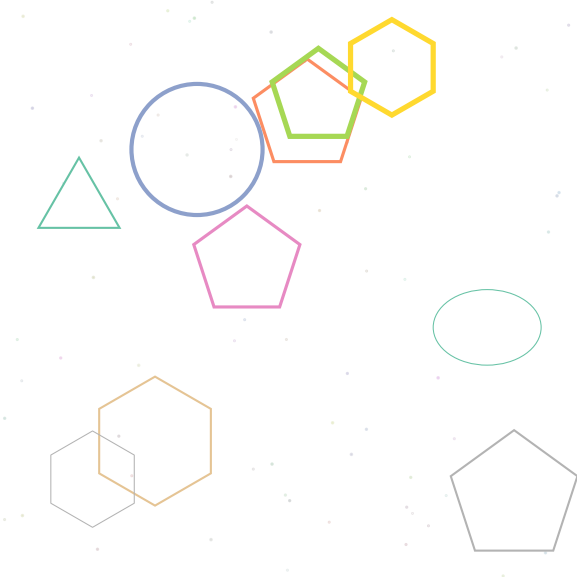[{"shape": "triangle", "thickness": 1, "radius": 0.41, "center": [0.137, 0.645]}, {"shape": "oval", "thickness": 0.5, "radius": 0.47, "center": [0.844, 0.432]}, {"shape": "pentagon", "thickness": 1.5, "radius": 0.49, "center": [0.532, 0.799]}, {"shape": "circle", "thickness": 2, "radius": 0.57, "center": [0.341, 0.74]}, {"shape": "pentagon", "thickness": 1.5, "radius": 0.48, "center": [0.427, 0.546]}, {"shape": "pentagon", "thickness": 2.5, "radius": 0.42, "center": [0.551, 0.831]}, {"shape": "hexagon", "thickness": 2.5, "radius": 0.41, "center": [0.679, 0.882]}, {"shape": "hexagon", "thickness": 1, "radius": 0.56, "center": [0.268, 0.235]}, {"shape": "pentagon", "thickness": 1, "radius": 0.58, "center": [0.89, 0.139]}, {"shape": "hexagon", "thickness": 0.5, "radius": 0.42, "center": [0.16, 0.169]}]